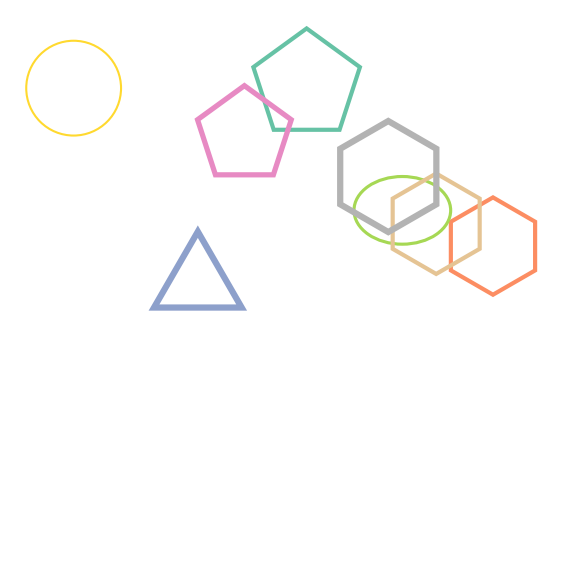[{"shape": "pentagon", "thickness": 2, "radius": 0.49, "center": [0.531, 0.853]}, {"shape": "hexagon", "thickness": 2, "radius": 0.42, "center": [0.854, 0.573]}, {"shape": "triangle", "thickness": 3, "radius": 0.44, "center": [0.343, 0.51]}, {"shape": "pentagon", "thickness": 2.5, "radius": 0.43, "center": [0.423, 0.765]}, {"shape": "oval", "thickness": 1.5, "radius": 0.42, "center": [0.697, 0.635]}, {"shape": "circle", "thickness": 1, "radius": 0.41, "center": [0.128, 0.846]}, {"shape": "hexagon", "thickness": 2, "radius": 0.43, "center": [0.755, 0.612]}, {"shape": "hexagon", "thickness": 3, "radius": 0.48, "center": [0.672, 0.693]}]